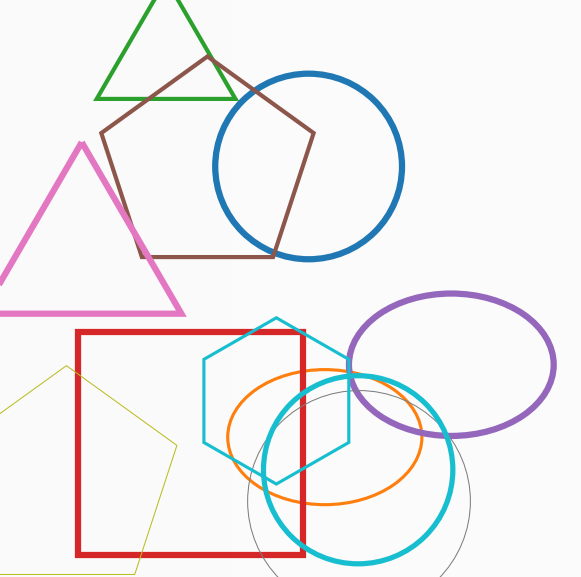[{"shape": "circle", "thickness": 3, "radius": 0.8, "center": [0.531, 0.711]}, {"shape": "oval", "thickness": 1.5, "radius": 0.84, "center": [0.559, 0.242]}, {"shape": "triangle", "thickness": 2, "radius": 0.69, "center": [0.286, 0.897]}, {"shape": "square", "thickness": 3, "radius": 0.97, "center": [0.327, 0.232]}, {"shape": "oval", "thickness": 3, "radius": 0.88, "center": [0.776, 0.368]}, {"shape": "pentagon", "thickness": 2, "radius": 0.96, "center": [0.357, 0.709]}, {"shape": "triangle", "thickness": 3, "radius": 0.99, "center": [0.141, 0.555]}, {"shape": "circle", "thickness": 0.5, "radius": 0.96, "center": [0.618, 0.131]}, {"shape": "pentagon", "thickness": 0.5, "radius": 1.0, "center": [0.114, 0.166]}, {"shape": "hexagon", "thickness": 1.5, "radius": 0.72, "center": [0.475, 0.305]}, {"shape": "circle", "thickness": 2.5, "radius": 0.81, "center": [0.616, 0.186]}]